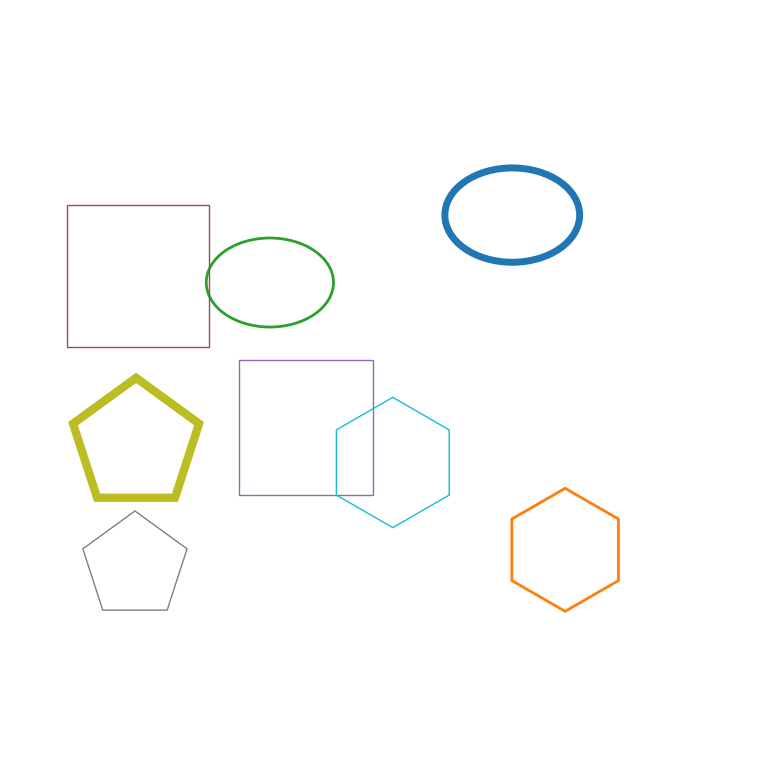[{"shape": "oval", "thickness": 2.5, "radius": 0.44, "center": [0.665, 0.721]}, {"shape": "hexagon", "thickness": 1, "radius": 0.4, "center": [0.734, 0.286]}, {"shape": "oval", "thickness": 1, "radius": 0.41, "center": [0.35, 0.633]}, {"shape": "square", "thickness": 0.5, "radius": 0.44, "center": [0.397, 0.445]}, {"shape": "square", "thickness": 0.5, "radius": 0.46, "center": [0.179, 0.642]}, {"shape": "pentagon", "thickness": 0.5, "radius": 0.36, "center": [0.175, 0.265]}, {"shape": "pentagon", "thickness": 3, "radius": 0.43, "center": [0.177, 0.423]}, {"shape": "hexagon", "thickness": 0.5, "radius": 0.42, "center": [0.51, 0.399]}]